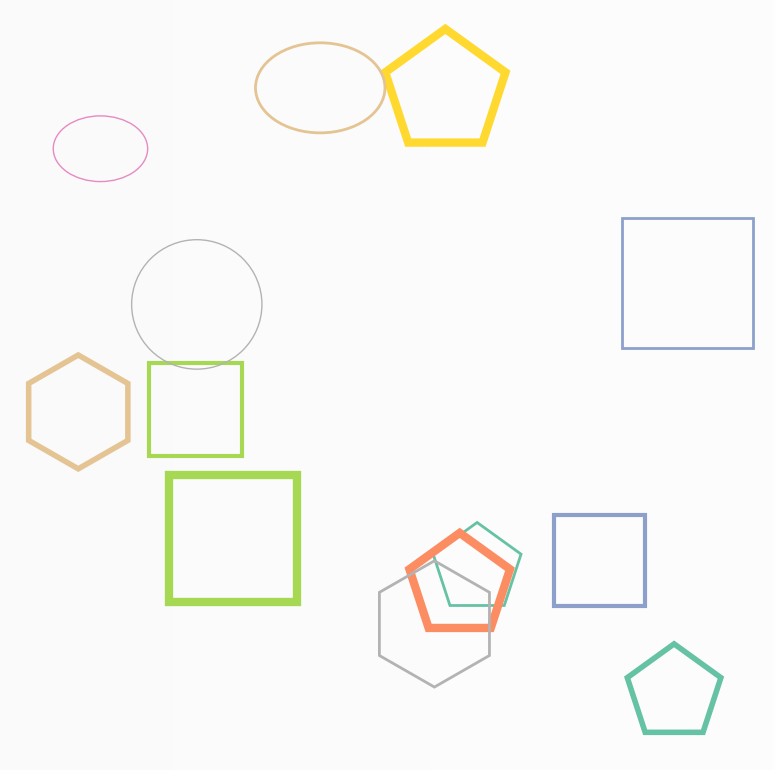[{"shape": "pentagon", "thickness": 1, "radius": 0.3, "center": [0.616, 0.262]}, {"shape": "pentagon", "thickness": 2, "radius": 0.32, "center": [0.87, 0.1]}, {"shape": "pentagon", "thickness": 3, "radius": 0.34, "center": [0.593, 0.24]}, {"shape": "square", "thickness": 1.5, "radius": 0.29, "center": [0.773, 0.272]}, {"shape": "square", "thickness": 1, "radius": 0.42, "center": [0.888, 0.632]}, {"shape": "oval", "thickness": 0.5, "radius": 0.3, "center": [0.13, 0.807]}, {"shape": "square", "thickness": 1.5, "radius": 0.3, "center": [0.252, 0.468]}, {"shape": "square", "thickness": 3, "radius": 0.41, "center": [0.301, 0.301]}, {"shape": "pentagon", "thickness": 3, "radius": 0.41, "center": [0.575, 0.881]}, {"shape": "hexagon", "thickness": 2, "radius": 0.37, "center": [0.101, 0.465]}, {"shape": "oval", "thickness": 1, "radius": 0.42, "center": [0.413, 0.886]}, {"shape": "hexagon", "thickness": 1, "radius": 0.41, "center": [0.561, 0.19]}, {"shape": "circle", "thickness": 0.5, "radius": 0.42, "center": [0.254, 0.605]}]